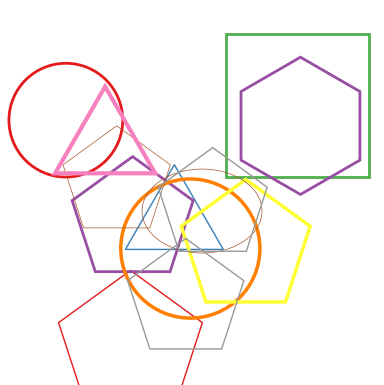[{"shape": "pentagon", "thickness": 1, "radius": 0.98, "center": [0.339, 0.101]}, {"shape": "circle", "thickness": 2, "radius": 0.74, "center": [0.171, 0.688]}, {"shape": "triangle", "thickness": 1, "radius": 0.73, "center": [0.453, 0.426]}, {"shape": "square", "thickness": 2, "radius": 0.92, "center": [0.772, 0.726]}, {"shape": "pentagon", "thickness": 2, "radius": 0.83, "center": [0.345, 0.428]}, {"shape": "hexagon", "thickness": 2, "radius": 0.89, "center": [0.78, 0.673]}, {"shape": "circle", "thickness": 2.5, "radius": 0.9, "center": [0.494, 0.354]}, {"shape": "pentagon", "thickness": 2.5, "radius": 0.88, "center": [0.638, 0.358]}, {"shape": "pentagon", "thickness": 0.5, "radius": 0.73, "center": [0.303, 0.527]}, {"shape": "oval", "thickness": 0.5, "radius": 0.78, "center": [0.525, 0.452]}, {"shape": "triangle", "thickness": 3, "radius": 0.75, "center": [0.273, 0.625]}, {"shape": "pentagon", "thickness": 1, "radius": 0.74, "center": [0.552, 0.468]}, {"shape": "pentagon", "thickness": 1, "radius": 0.79, "center": [0.482, 0.222]}]